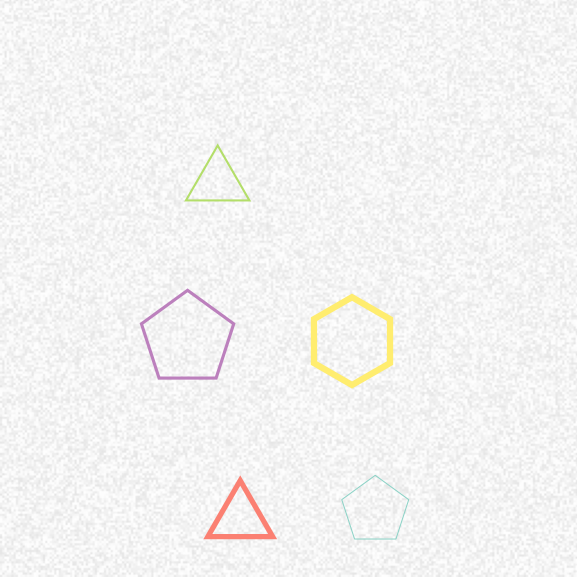[{"shape": "pentagon", "thickness": 0.5, "radius": 0.3, "center": [0.65, 0.115]}, {"shape": "triangle", "thickness": 2.5, "radius": 0.32, "center": [0.416, 0.102]}, {"shape": "triangle", "thickness": 1, "radius": 0.32, "center": [0.377, 0.684]}, {"shape": "pentagon", "thickness": 1.5, "radius": 0.42, "center": [0.325, 0.412]}, {"shape": "hexagon", "thickness": 3, "radius": 0.38, "center": [0.61, 0.408]}]